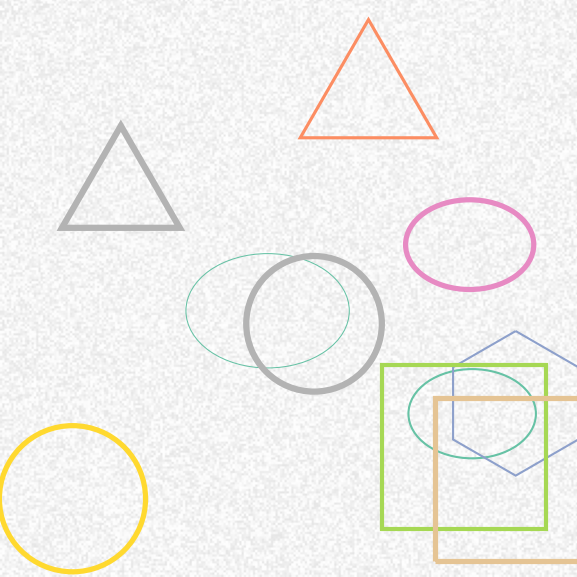[{"shape": "oval", "thickness": 0.5, "radius": 0.71, "center": [0.463, 0.461]}, {"shape": "oval", "thickness": 1, "radius": 0.55, "center": [0.818, 0.283]}, {"shape": "triangle", "thickness": 1.5, "radius": 0.68, "center": [0.638, 0.829]}, {"shape": "hexagon", "thickness": 1, "radius": 0.63, "center": [0.893, 0.301]}, {"shape": "oval", "thickness": 2.5, "radius": 0.55, "center": [0.813, 0.576]}, {"shape": "square", "thickness": 2, "radius": 0.71, "center": [0.804, 0.226]}, {"shape": "circle", "thickness": 2.5, "radius": 0.63, "center": [0.126, 0.136]}, {"shape": "square", "thickness": 2.5, "radius": 0.7, "center": [0.893, 0.169]}, {"shape": "circle", "thickness": 3, "radius": 0.59, "center": [0.544, 0.438]}, {"shape": "triangle", "thickness": 3, "radius": 0.59, "center": [0.209, 0.664]}]